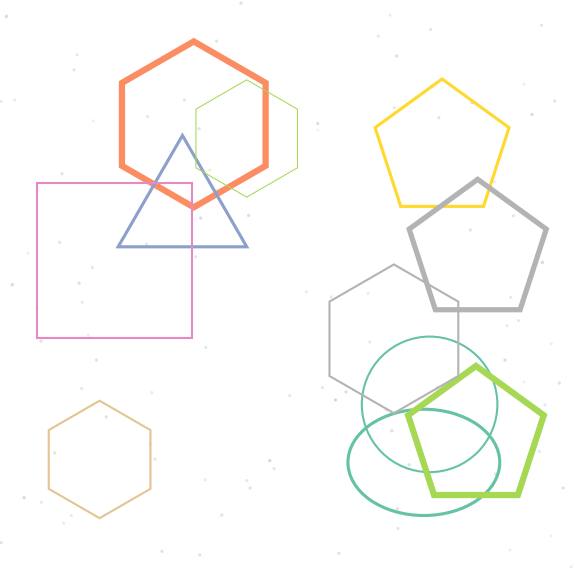[{"shape": "circle", "thickness": 1, "radius": 0.59, "center": [0.744, 0.299]}, {"shape": "oval", "thickness": 1.5, "radius": 0.66, "center": [0.734, 0.199]}, {"shape": "hexagon", "thickness": 3, "radius": 0.72, "center": [0.336, 0.784]}, {"shape": "triangle", "thickness": 1.5, "radius": 0.64, "center": [0.316, 0.636]}, {"shape": "square", "thickness": 1, "radius": 0.67, "center": [0.198, 0.548]}, {"shape": "pentagon", "thickness": 3, "radius": 0.62, "center": [0.824, 0.242]}, {"shape": "hexagon", "thickness": 0.5, "radius": 0.51, "center": [0.427, 0.759]}, {"shape": "pentagon", "thickness": 1.5, "radius": 0.61, "center": [0.766, 0.74]}, {"shape": "hexagon", "thickness": 1, "radius": 0.51, "center": [0.172, 0.204]}, {"shape": "hexagon", "thickness": 1, "radius": 0.64, "center": [0.682, 0.412]}, {"shape": "pentagon", "thickness": 2.5, "radius": 0.62, "center": [0.827, 0.564]}]